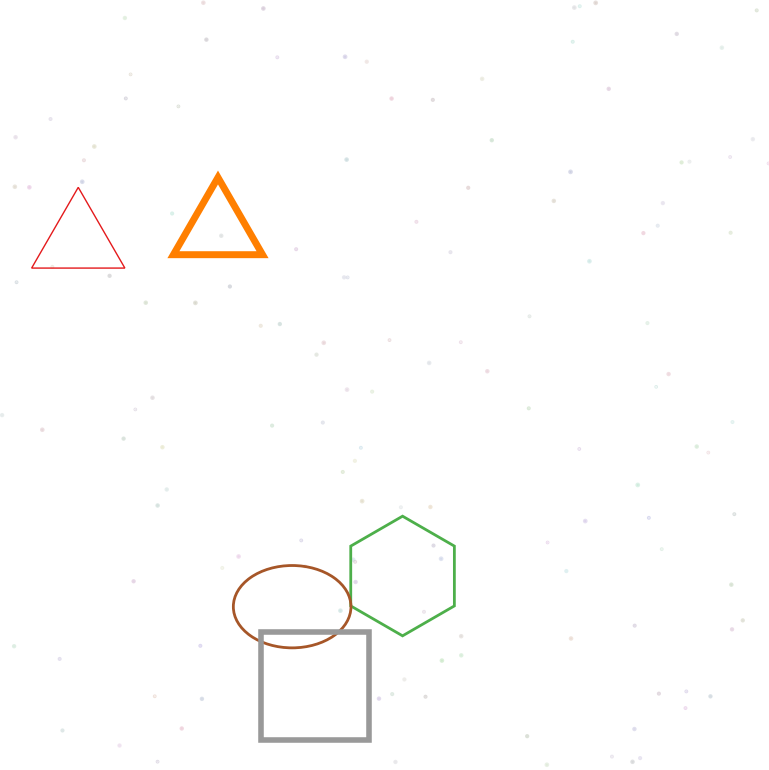[{"shape": "triangle", "thickness": 0.5, "radius": 0.35, "center": [0.102, 0.687]}, {"shape": "hexagon", "thickness": 1, "radius": 0.39, "center": [0.523, 0.252]}, {"shape": "triangle", "thickness": 2.5, "radius": 0.33, "center": [0.283, 0.703]}, {"shape": "oval", "thickness": 1, "radius": 0.38, "center": [0.379, 0.212]}, {"shape": "square", "thickness": 2, "radius": 0.35, "center": [0.41, 0.109]}]